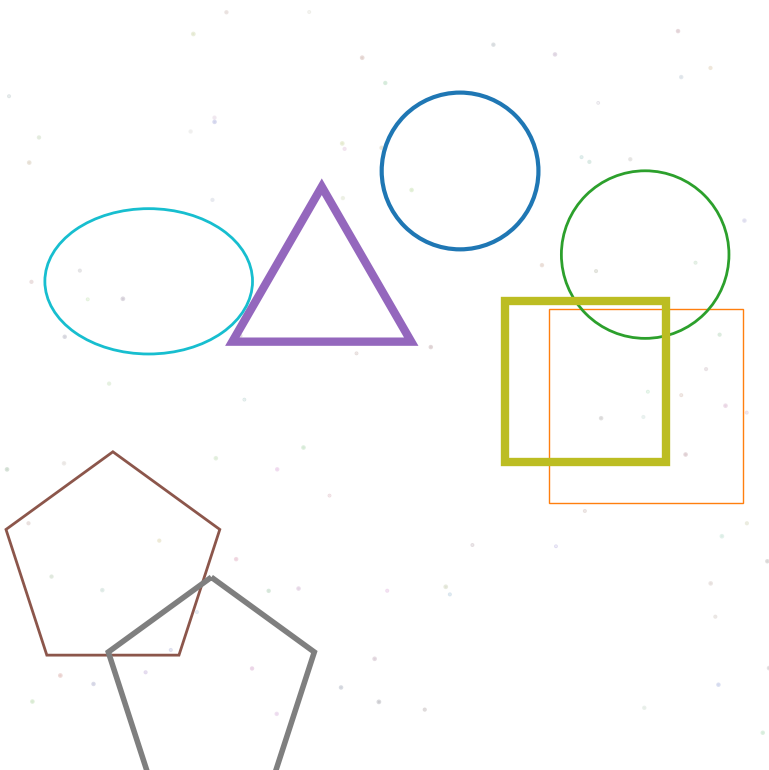[{"shape": "circle", "thickness": 1.5, "radius": 0.51, "center": [0.597, 0.778]}, {"shape": "square", "thickness": 0.5, "radius": 0.63, "center": [0.839, 0.472]}, {"shape": "circle", "thickness": 1, "radius": 0.54, "center": [0.838, 0.669]}, {"shape": "triangle", "thickness": 3, "radius": 0.67, "center": [0.418, 0.623]}, {"shape": "pentagon", "thickness": 1, "radius": 0.73, "center": [0.147, 0.267]}, {"shape": "pentagon", "thickness": 2, "radius": 0.7, "center": [0.274, 0.11]}, {"shape": "square", "thickness": 3, "radius": 0.52, "center": [0.76, 0.504]}, {"shape": "oval", "thickness": 1, "radius": 0.67, "center": [0.193, 0.635]}]